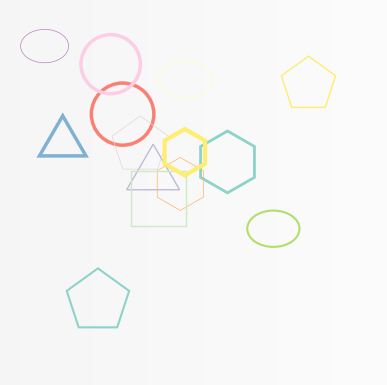[{"shape": "hexagon", "thickness": 2, "radius": 0.4, "center": [0.587, 0.579]}, {"shape": "pentagon", "thickness": 1.5, "radius": 0.42, "center": [0.253, 0.218]}, {"shape": "oval", "thickness": 0.5, "radius": 0.34, "center": [0.48, 0.793]}, {"shape": "triangle", "thickness": 1, "radius": 0.39, "center": [0.395, 0.547]}, {"shape": "circle", "thickness": 2.5, "radius": 0.4, "center": [0.316, 0.704]}, {"shape": "triangle", "thickness": 2.5, "radius": 0.35, "center": [0.162, 0.63]}, {"shape": "hexagon", "thickness": 0.5, "radius": 0.34, "center": [0.465, 0.522]}, {"shape": "oval", "thickness": 1.5, "radius": 0.34, "center": [0.705, 0.406]}, {"shape": "circle", "thickness": 2.5, "radius": 0.38, "center": [0.286, 0.833]}, {"shape": "pentagon", "thickness": 0.5, "radius": 0.38, "center": [0.362, 0.623]}, {"shape": "oval", "thickness": 0.5, "radius": 0.31, "center": [0.115, 0.88]}, {"shape": "square", "thickness": 1, "radius": 0.36, "center": [0.409, 0.485]}, {"shape": "pentagon", "thickness": 1, "radius": 0.37, "center": [0.796, 0.781]}, {"shape": "hexagon", "thickness": 3, "radius": 0.3, "center": [0.477, 0.605]}]